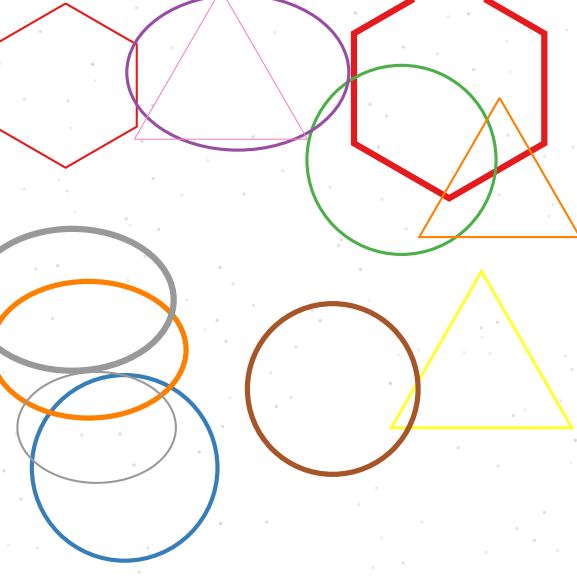[{"shape": "hexagon", "thickness": 3, "radius": 0.95, "center": [0.778, 0.846]}, {"shape": "hexagon", "thickness": 1, "radius": 0.71, "center": [0.114, 0.851]}, {"shape": "circle", "thickness": 2, "radius": 0.8, "center": [0.216, 0.189]}, {"shape": "circle", "thickness": 1.5, "radius": 0.82, "center": [0.695, 0.722]}, {"shape": "oval", "thickness": 1.5, "radius": 0.96, "center": [0.412, 0.874]}, {"shape": "oval", "thickness": 2.5, "radius": 0.85, "center": [0.153, 0.394]}, {"shape": "triangle", "thickness": 1, "radius": 0.8, "center": [0.865, 0.669]}, {"shape": "triangle", "thickness": 1.5, "radius": 0.9, "center": [0.834, 0.349]}, {"shape": "circle", "thickness": 2.5, "radius": 0.74, "center": [0.576, 0.326]}, {"shape": "triangle", "thickness": 0.5, "radius": 0.86, "center": [0.382, 0.845]}, {"shape": "oval", "thickness": 3, "radius": 0.88, "center": [0.125, 0.48]}, {"shape": "oval", "thickness": 1, "radius": 0.69, "center": [0.167, 0.259]}]